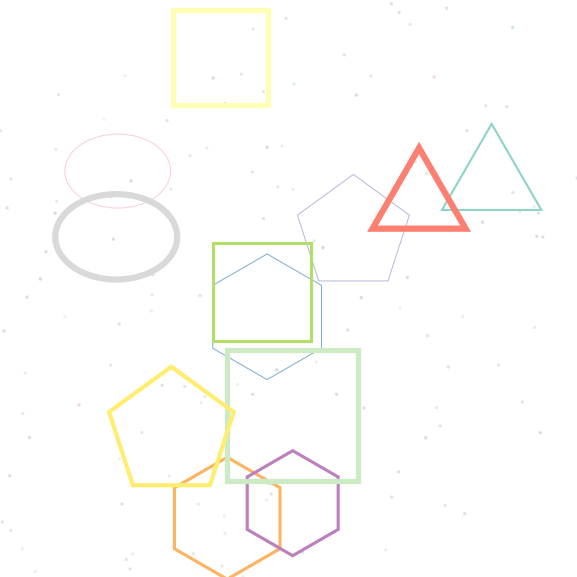[{"shape": "triangle", "thickness": 1, "radius": 0.5, "center": [0.851, 0.685]}, {"shape": "square", "thickness": 2.5, "radius": 0.41, "center": [0.382, 0.9]}, {"shape": "pentagon", "thickness": 0.5, "radius": 0.51, "center": [0.612, 0.595]}, {"shape": "triangle", "thickness": 3, "radius": 0.47, "center": [0.726, 0.65]}, {"shape": "hexagon", "thickness": 0.5, "radius": 0.54, "center": [0.463, 0.451]}, {"shape": "hexagon", "thickness": 1.5, "radius": 0.53, "center": [0.393, 0.102]}, {"shape": "square", "thickness": 1.5, "radius": 0.42, "center": [0.454, 0.493]}, {"shape": "oval", "thickness": 0.5, "radius": 0.46, "center": [0.204, 0.703]}, {"shape": "oval", "thickness": 3, "radius": 0.53, "center": [0.201, 0.589]}, {"shape": "hexagon", "thickness": 1.5, "radius": 0.45, "center": [0.507, 0.128]}, {"shape": "square", "thickness": 2.5, "radius": 0.57, "center": [0.507, 0.28]}, {"shape": "pentagon", "thickness": 2, "radius": 0.57, "center": [0.297, 0.251]}]